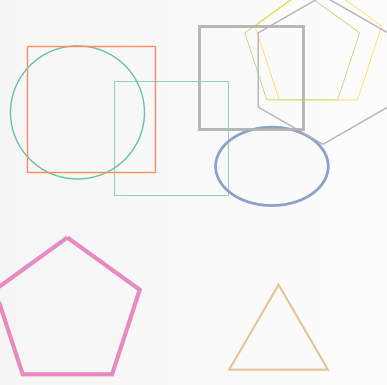[{"shape": "circle", "thickness": 1, "radius": 0.86, "center": [0.2, 0.708]}, {"shape": "square", "thickness": 0.5, "radius": 0.74, "center": [0.441, 0.641]}, {"shape": "square", "thickness": 1, "radius": 0.82, "center": [0.235, 0.717]}, {"shape": "oval", "thickness": 2, "radius": 0.73, "center": [0.702, 0.568]}, {"shape": "pentagon", "thickness": 3, "radius": 0.98, "center": [0.174, 0.187]}, {"shape": "pentagon", "thickness": 0.5, "radius": 0.78, "center": [0.78, 0.867]}, {"shape": "pentagon", "thickness": 0.5, "radius": 0.86, "center": [0.822, 0.879]}, {"shape": "triangle", "thickness": 1.5, "radius": 0.74, "center": [0.719, 0.113]}, {"shape": "hexagon", "thickness": 1, "radius": 0.96, "center": [0.833, 0.818]}, {"shape": "square", "thickness": 2, "radius": 0.67, "center": [0.648, 0.799]}]